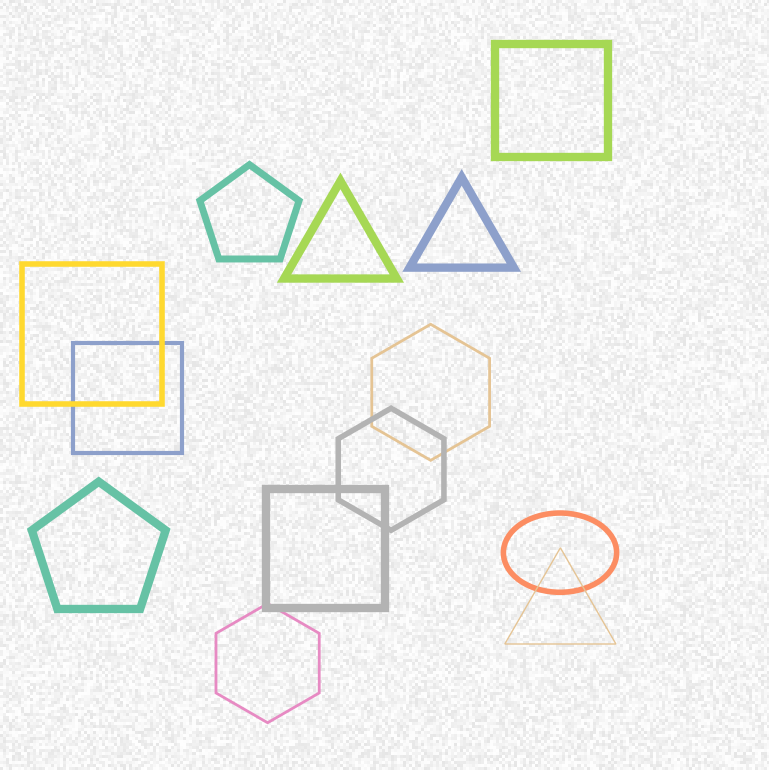[{"shape": "pentagon", "thickness": 2.5, "radius": 0.34, "center": [0.324, 0.718]}, {"shape": "pentagon", "thickness": 3, "radius": 0.46, "center": [0.128, 0.283]}, {"shape": "oval", "thickness": 2, "radius": 0.37, "center": [0.727, 0.282]}, {"shape": "triangle", "thickness": 3, "radius": 0.39, "center": [0.6, 0.692]}, {"shape": "square", "thickness": 1.5, "radius": 0.35, "center": [0.166, 0.483]}, {"shape": "hexagon", "thickness": 1, "radius": 0.39, "center": [0.348, 0.139]}, {"shape": "triangle", "thickness": 3, "radius": 0.42, "center": [0.442, 0.681]}, {"shape": "square", "thickness": 3, "radius": 0.37, "center": [0.716, 0.869]}, {"shape": "square", "thickness": 2, "radius": 0.45, "center": [0.119, 0.566]}, {"shape": "hexagon", "thickness": 1, "radius": 0.44, "center": [0.559, 0.491]}, {"shape": "triangle", "thickness": 0.5, "radius": 0.42, "center": [0.728, 0.205]}, {"shape": "hexagon", "thickness": 2, "radius": 0.4, "center": [0.508, 0.391]}, {"shape": "square", "thickness": 3, "radius": 0.39, "center": [0.423, 0.288]}]